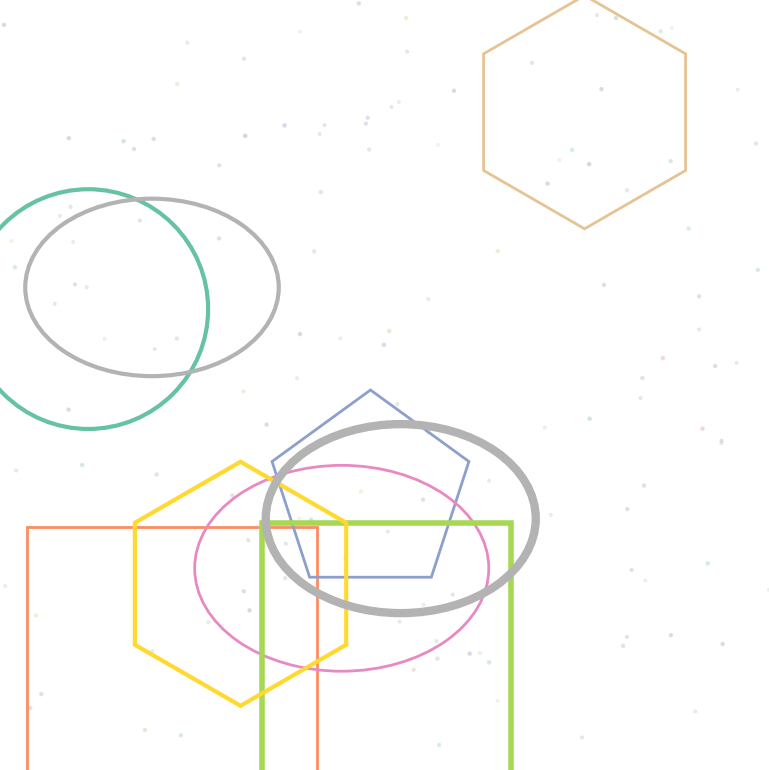[{"shape": "circle", "thickness": 1.5, "radius": 0.78, "center": [0.115, 0.599]}, {"shape": "square", "thickness": 1, "radius": 0.94, "center": [0.223, 0.127]}, {"shape": "pentagon", "thickness": 1, "radius": 0.67, "center": [0.481, 0.359]}, {"shape": "oval", "thickness": 1, "radius": 0.95, "center": [0.444, 0.262]}, {"shape": "square", "thickness": 2, "radius": 0.81, "center": [0.502, 0.159]}, {"shape": "hexagon", "thickness": 1.5, "radius": 0.79, "center": [0.312, 0.242]}, {"shape": "hexagon", "thickness": 1, "radius": 0.76, "center": [0.759, 0.854]}, {"shape": "oval", "thickness": 1.5, "radius": 0.82, "center": [0.197, 0.627]}, {"shape": "oval", "thickness": 3, "radius": 0.88, "center": [0.52, 0.326]}]